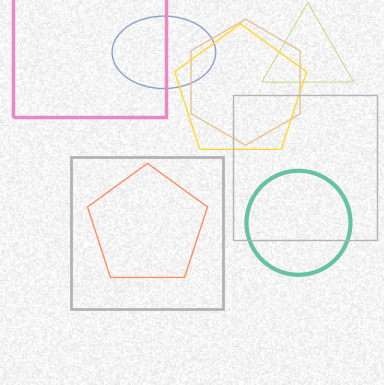[{"shape": "circle", "thickness": 3, "radius": 0.68, "center": [0.775, 0.421]}, {"shape": "pentagon", "thickness": 1, "radius": 0.82, "center": [0.383, 0.412]}, {"shape": "oval", "thickness": 1, "radius": 0.67, "center": [0.426, 0.864]}, {"shape": "square", "thickness": 2.5, "radius": 0.99, "center": [0.233, 0.895]}, {"shape": "triangle", "thickness": 0.5, "radius": 0.69, "center": [0.799, 0.856]}, {"shape": "pentagon", "thickness": 1, "radius": 0.9, "center": [0.625, 0.758]}, {"shape": "hexagon", "thickness": 1, "radius": 0.82, "center": [0.638, 0.786]}, {"shape": "square", "thickness": 2, "radius": 0.99, "center": [0.383, 0.395]}, {"shape": "square", "thickness": 1, "radius": 0.94, "center": [0.792, 0.566]}]